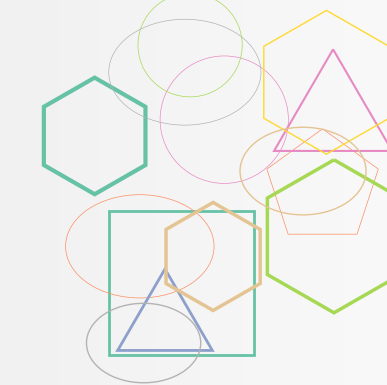[{"shape": "square", "thickness": 2, "radius": 0.94, "center": [0.47, 0.264]}, {"shape": "hexagon", "thickness": 3, "radius": 0.76, "center": [0.244, 0.647]}, {"shape": "pentagon", "thickness": 0.5, "radius": 0.76, "center": [0.832, 0.514]}, {"shape": "oval", "thickness": 0.5, "radius": 0.96, "center": [0.361, 0.36]}, {"shape": "triangle", "thickness": 2, "radius": 0.71, "center": [0.426, 0.16]}, {"shape": "triangle", "thickness": 1.5, "radius": 0.88, "center": [0.86, 0.696]}, {"shape": "circle", "thickness": 0.5, "radius": 0.83, "center": [0.579, 0.689]}, {"shape": "circle", "thickness": 0.5, "radius": 0.67, "center": [0.491, 0.883]}, {"shape": "hexagon", "thickness": 2.5, "radius": 0.99, "center": [0.862, 0.386]}, {"shape": "hexagon", "thickness": 1, "radius": 0.93, "center": [0.842, 0.786]}, {"shape": "hexagon", "thickness": 2.5, "radius": 0.7, "center": [0.55, 0.334]}, {"shape": "oval", "thickness": 1, "radius": 0.81, "center": [0.782, 0.556]}, {"shape": "oval", "thickness": 0.5, "radius": 0.98, "center": [0.477, 0.812]}, {"shape": "oval", "thickness": 1, "radius": 0.74, "center": [0.371, 0.109]}]